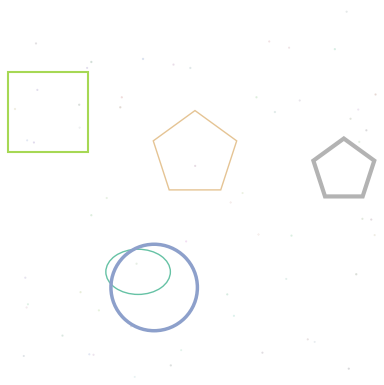[{"shape": "oval", "thickness": 1, "radius": 0.42, "center": [0.359, 0.294]}, {"shape": "circle", "thickness": 2.5, "radius": 0.56, "center": [0.4, 0.253]}, {"shape": "square", "thickness": 1.5, "radius": 0.52, "center": [0.125, 0.709]}, {"shape": "pentagon", "thickness": 1, "radius": 0.57, "center": [0.506, 0.599]}, {"shape": "pentagon", "thickness": 3, "radius": 0.42, "center": [0.893, 0.557]}]